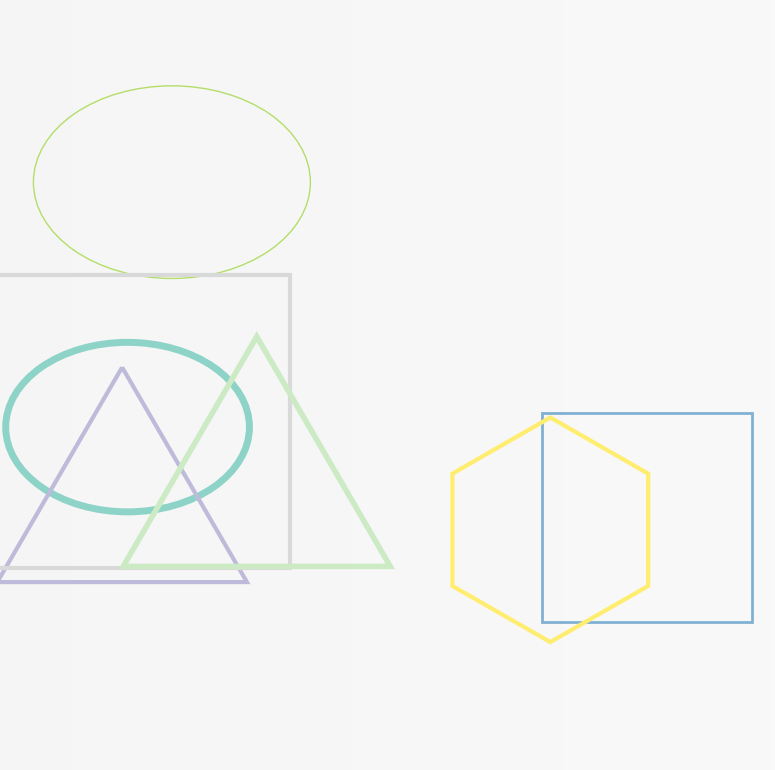[{"shape": "oval", "thickness": 2.5, "radius": 0.79, "center": [0.165, 0.445]}, {"shape": "triangle", "thickness": 1.5, "radius": 0.93, "center": [0.158, 0.337]}, {"shape": "square", "thickness": 1, "radius": 0.68, "center": [0.834, 0.328]}, {"shape": "oval", "thickness": 0.5, "radius": 0.89, "center": [0.222, 0.763]}, {"shape": "square", "thickness": 1.5, "radius": 0.95, "center": [0.184, 0.453]}, {"shape": "triangle", "thickness": 2, "radius": 0.99, "center": [0.331, 0.364]}, {"shape": "hexagon", "thickness": 1.5, "radius": 0.73, "center": [0.71, 0.312]}]